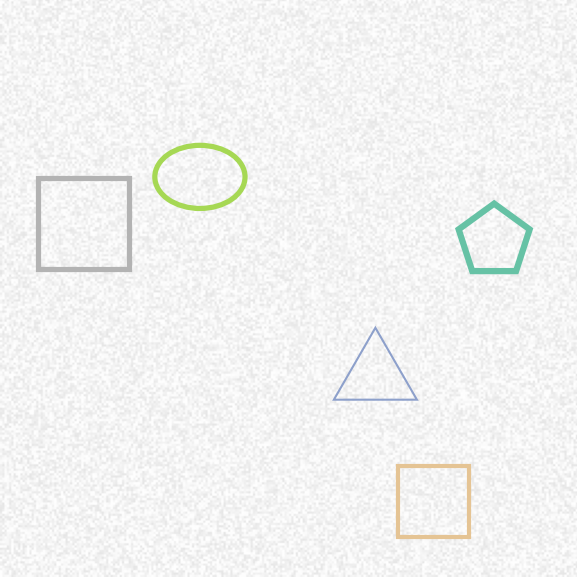[{"shape": "pentagon", "thickness": 3, "radius": 0.32, "center": [0.856, 0.582]}, {"shape": "triangle", "thickness": 1, "radius": 0.42, "center": [0.65, 0.349]}, {"shape": "oval", "thickness": 2.5, "radius": 0.39, "center": [0.346, 0.693]}, {"shape": "square", "thickness": 2, "radius": 0.31, "center": [0.75, 0.13]}, {"shape": "square", "thickness": 2.5, "radius": 0.39, "center": [0.144, 0.613]}]